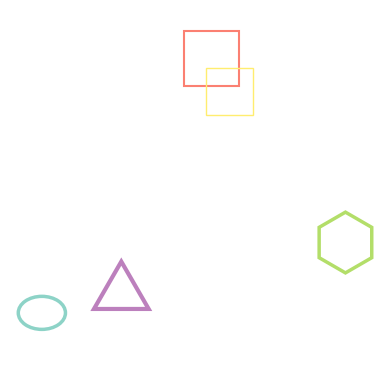[{"shape": "oval", "thickness": 2.5, "radius": 0.31, "center": [0.109, 0.187]}, {"shape": "square", "thickness": 1.5, "radius": 0.36, "center": [0.549, 0.848]}, {"shape": "hexagon", "thickness": 2.5, "radius": 0.39, "center": [0.897, 0.37]}, {"shape": "triangle", "thickness": 3, "radius": 0.41, "center": [0.315, 0.239]}, {"shape": "square", "thickness": 1, "radius": 0.31, "center": [0.597, 0.762]}]